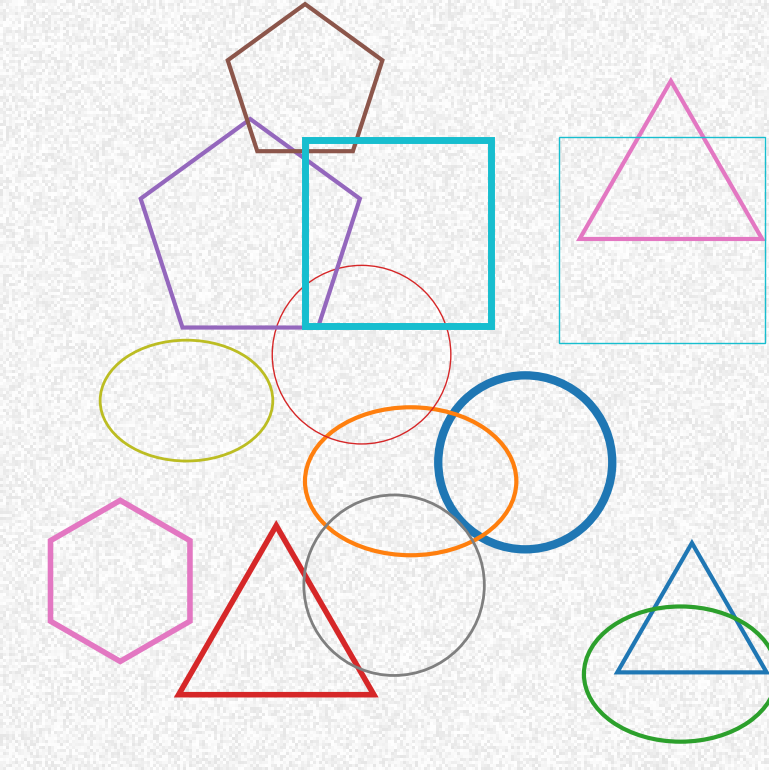[{"shape": "circle", "thickness": 3, "radius": 0.56, "center": [0.682, 0.4]}, {"shape": "triangle", "thickness": 1.5, "radius": 0.56, "center": [0.899, 0.183]}, {"shape": "oval", "thickness": 1.5, "radius": 0.69, "center": [0.533, 0.375]}, {"shape": "oval", "thickness": 1.5, "radius": 0.63, "center": [0.884, 0.125]}, {"shape": "circle", "thickness": 0.5, "radius": 0.58, "center": [0.47, 0.539]}, {"shape": "triangle", "thickness": 2, "radius": 0.73, "center": [0.359, 0.171]}, {"shape": "pentagon", "thickness": 1.5, "radius": 0.75, "center": [0.325, 0.696]}, {"shape": "pentagon", "thickness": 1.5, "radius": 0.53, "center": [0.396, 0.889]}, {"shape": "hexagon", "thickness": 2, "radius": 0.52, "center": [0.156, 0.246]}, {"shape": "triangle", "thickness": 1.5, "radius": 0.68, "center": [0.871, 0.758]}, {"shape": "circle", "thickness": 1, "radius": 0.59, "center": [0.512, 0.24]}, {"shape": "oval", "thickness": 1, "radius": 0.56, "center": [0.242, 0.48]}, {"shape": "square", "thickness": 0.5, "radius": 0.67, "center": [0.86, 0.688]}, {"shape": "square", "thickness": 2.5, "radius": 0.6, "center": [0.517, 0.697]}]